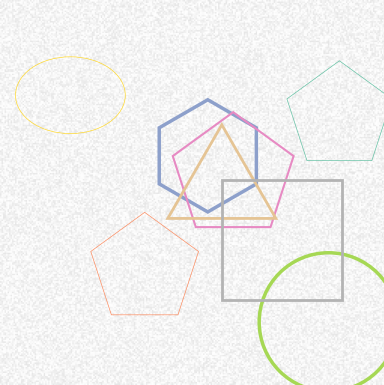[{"shape": "pentagon", "thickness": 0.5, "radius": 0.72, "center": [0.882, 0.699]}, {"shape": "pentagon", "thickness": 0.5, "radius": 0.74, "center": [0.376, 0.301]}, {"shape": "hexagon", "thickness": 2.5, "radius": 0.73, "center": [0.54, 0.595]}, {"shape": "pentagon", "thickness": 1.5, "radius": 0.83, "center": [0.606, 0.544]}, {"shape": "circle", "thickness": 2.5, "radius": 0.9, "center": [0.853, 0.163]}, {"shape": "oval", "thickness": 0.5, "radius": 0.71, "center": [0.183, 0.753]}, {"shape": "triangle", "thickness": 2, "radius": 0.81, "center": [0.576, 0.514]}, {"shape": "square", "thickness": 2, "radius": 0.78, "center": [0.733, 0.377]}]